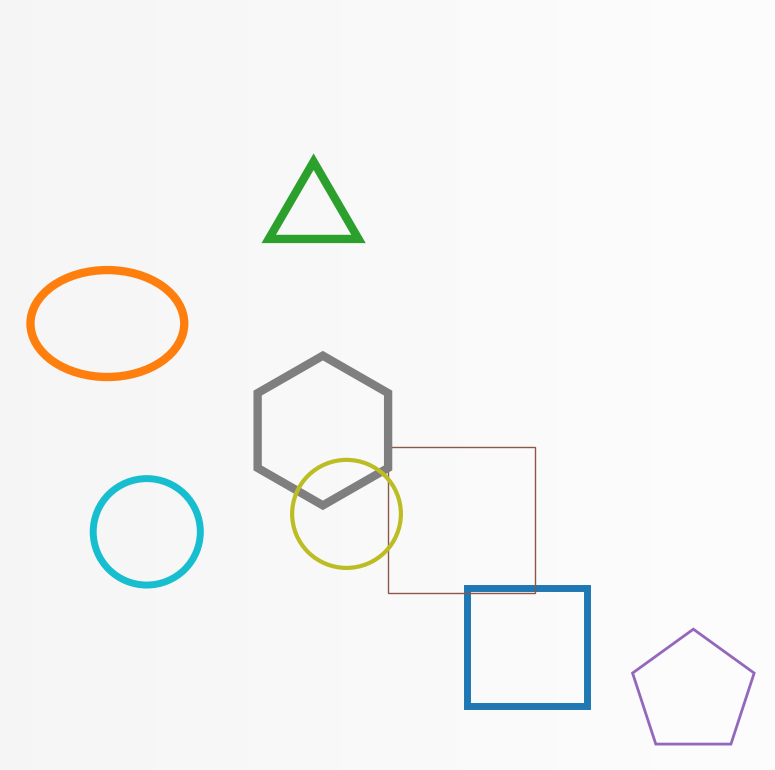[{"shape": "square", "thickness": 2.5, "radius": 0.38, "center": [0.68, 0.16]}, {"shape": "oval", "thickness": 3, "radius": 0.5, "center": [0.139, 0.58]}, {"shape": "triangle", "thickness": 3, "radius": 0.33, "center": [0.405, 0.723]}, {"shape": "pentagon", "thickness": 1, "radius": 0.41, "center": [0.895, 0.1]}, {"shape": "square", "thickness": 0.5, "radius": 0.47, "center": [0.595, 0.325]}, {"shape": "hexagon", "thickness": 3, "radius": 0.49, "center": [0.417, 0.441]}, {"shape": "circle", "thickness": 1.5, "radius": 0.35, "center": [0.447, 0.333]}, {"shape": "circle", "thickness": 2.5, "radius": 0.35, "center": [0.189, 0.309]}]